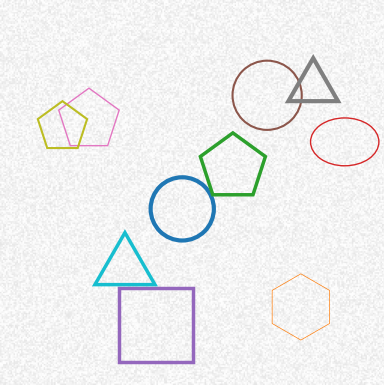[{"shape": "circle", "thickness": 3, "radius": 0.41, "center": [0.473, 0.457]}, {"shape": "hexagon", "thickness": 0.5, "radius": 0.43, "center": [0.781, 0.203]}, {"shape": "pentagon", "thickness": 2.5, "radius": 0.44, "center": [0.605, 0.566]}, {"shape": "oval", "thickness": 1, "radius": 0.44, "center": [0.895, 0.632]}, {"shape": "square", "thickness": 2.5, "radius": 0.48, "center": [0.405, 0.155]}, {"shape": "circle", "thickness": 1.5, "radius": 0.45, "center": [0.694, 0.753]}, {"shape": "pentagon", "thickness": 1, "radius": 0.41, "center": [0.231, 0.688]}, {"shape": "triangle", "thickness": 3, "radius": 0.37, "center": [0.814, 0.774]}, {"shape": "pentagon", "thickness": 1.5, "radius": 0.34, "center": [0.162, 0.67]}, {"shape": "triangle", "thickness": 2.5, "radius": 0.45, "center": [0.325, 0.306]}]